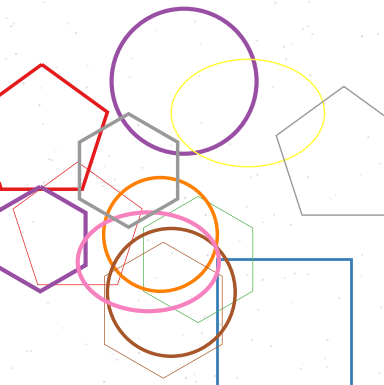[{"shape": "pentagon", "thickness": 0.5, "radius": 0.88, "center": [0.202, 0.403]}, {"shape": "pentagon", "thickness": 2.5, "radius": 0.9, "center": [0.108, 0.653]}, {"shape": "square", "thickness": 2, "radius": 0.87, "center": [0.738, 0.154]}, {"shape": "hexagon", "thickness": 0.5, "radius": 0.82, "center": [0.515, 0.326]}, {"shape": "circle", "thickness": 3, "radius": 0.94, "center": [0.478, 0.789]}, {"shape": "hexagon", "thickness": 3, "radius": 0.68, "center": [0.105, 0.379]}, {"shape": "circle", "thickness": 2.5, "radius": 0.74, "center": [0.417, 0.391]}, {"shape": "oval", "thickness": 1, "radius": 1.0, "center": [0.644, 0.706]}, {"shape": "hexagon", "thickness": 0.5, "radius": 0.88, "center": [0.424, 0.194]}, {"shape": "circle", "thickness": 2.5, "radius": 0.83, "center": [0.445, 0.241]}, {"shape": "oval", "thickness": 3, "radius": 0.92, "center": [0.385, 0.32]}, {"shape": "hexagon", "thickness": 2.5, "radius": 0.74, "center": [0.334, 0.557]}, {"shape": "pentagon", "thickness": 1, "radius": 0.92, "center": [0.893, 0.591]}]